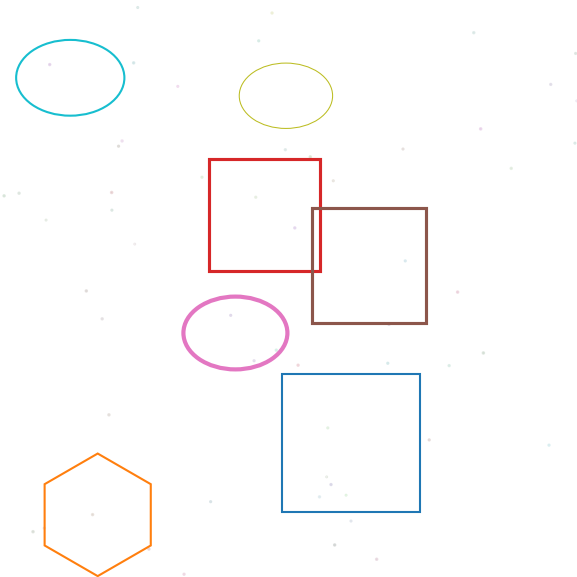[{"shape": "square", "thickness": 1, "radius": 0.6, "center": [0.607, 0.231]}, {"shape": "hexagon", "thickness": 1, "radius": 0.53, "center": [0.169, 0.108]}, {"shape": "square", "thickness": 1.5, "radius": 0.48, "center": [0.458, 0.627]}, {"shape": "square", "thickness": 1.5, "radius": 0.5, "center": [0.639, 0.54]}, {"shape": "oval", "thickness": 2, "radius": 0.45, "center": [0.408, 0.423]}, {"shape": "oval", "thickness": 0.5, "radius": 0.4, "center": [0.495, 0.833]}, {"shape": "oval", "thickness": 1, "radius": 0.47, "center": [0.122, 0.864]}]